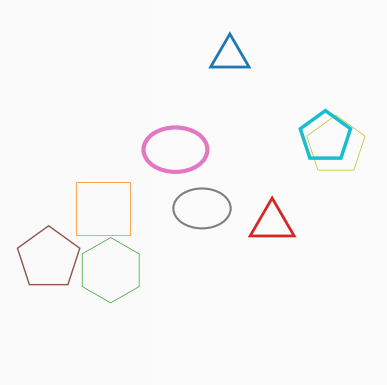[{"shape": "triangle", "thickness": 2, "radius": 0.29, "center": [0.593, 0.855]}, {"shape": "square", "thickness": 0.5, "radius": 0.35, "center": [0.265, 0.459]}, {"shape": "hexagon", "thickness": 0.5, "radius": 0.42, "center": [0.286, 0.298]}, {"shape": "triangle", "thickness": 2, "radius": 0.33, "center": [0.702, 0.42]}, {"shape": "pentagon", "thickness": 1, "radius": 0.42, "center": [0.126, 0.329]}, {"shape": "oval", "thickness": 3, "radius": 0.41, "center": [0.453, 0.611]}, {"shape": "oval", "thickness": 1.5, "radius": 0.37, "center": [0.521, 0.459]}, {"shape": "pentagon", "thickness": 0.5, "radius": 0.4, "center": [0.867, 0.622]}, {"shape": "pentagon", "thickness": 2.5, "radius": 0.34, "center": [0.84, 0.644]}]